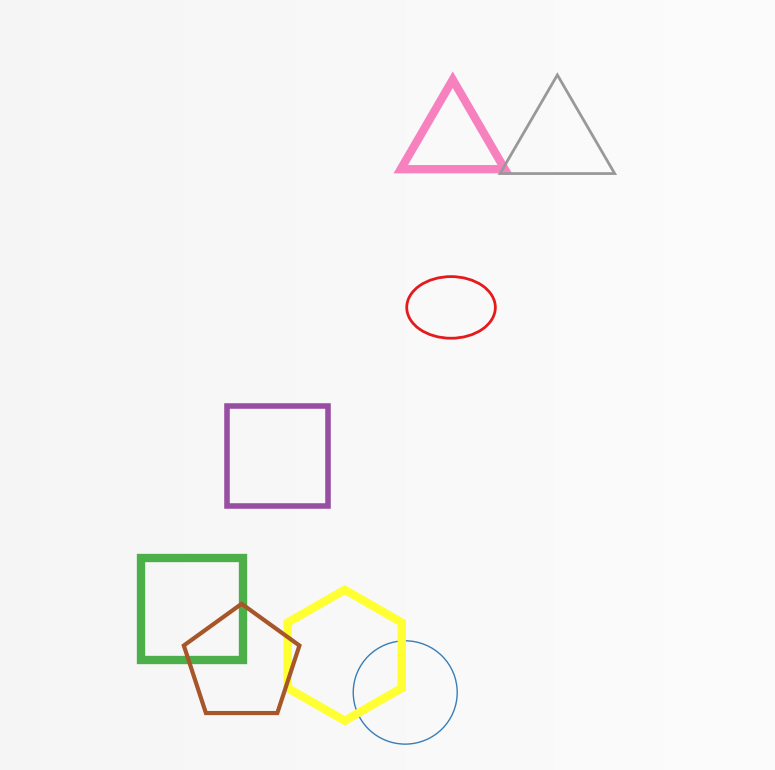[{"shape": "oval", "thickness": 1, "radius": 0.29, "center": [0.582, 0.601]}, {"shape": "circle", "thickness": 0.5, "radius": 0.34, "center": [0.523, 0.101]}, {"shape": "square", "thickness": 3, "radius": 0.33, "center": [0.248, 0.21]}, {"shape": "square", "thickness": 2, "radius": 0.33, "center": [0.358, 0.408]}, {"shape": "hexagon", "thickness": 3, "radius": 0.42, "center": [0.445, 0.149]}, {"shape": "pentagon", "thickness": 1.5, "radius": 0.39, "center": [0.312, 0.137]}, {"shape": "triangle", "thickness": 3, "radius": 0.39, "center": [0.584, 0.819]}, {"shape": "triangle", "thickness": 1, "radius": 0.43, "center": [0.719, 0.817]}]